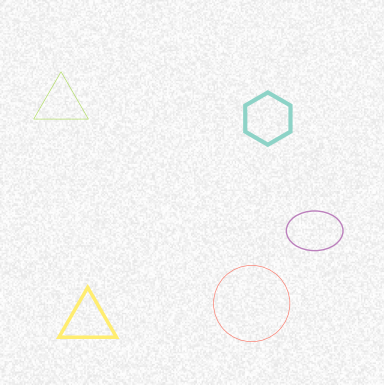[{"shape": "hexagon", "thickness": 3, "radius": 0.34, "center": [0.696, 0.692]}, {"shape": "circle", "thickness": 0.5, "radius": 0.5, "center": [0.654, 0.212]}, {"shape": "triangle", "thickness": 0.5, "radius": 0.41, "center": [0.159, 0.732]}, {"shape": "oval", "thickness": 1, "radius": 0.37, "center": [0.817, 0.4]}, {"shape": "triangle", "thickness": 2.5, "radius": 0.43, "center": [0.228, 0.167]}]